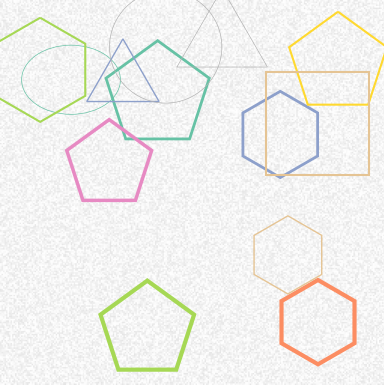[{"shape": "pentagon", "thickness": 2, "radius": 0.71, "center": [0.409, 0.753]}, {"shape": "oval", "thickness": 0.5, "radius": 0.64, "center": [0.184, 0.793]}, {"shape": "hexagon", "thickness": 3, "radius": 0.55, "center": [0.826, 0.163]}, {"shape": "hexagon", "thickness": 2, "radius": 0.56, "center": [0.728, 0.651]}, {"shape": "triangle", "thickness": 1, "radius": 0.54, "center": [0.319, 0.791]}, {"shape": "pentagon", "thickness": 2.5, "radius": 0.58, "center": [0.284, 0.573]}, {"shape": "hexagon", "thickness": 1.5, "radius": 0.68, "center": [0.104, 0.819]}, {"shape": "pentagon", "thickness": 3, "radius": 0.64, "center": [0.383, 0.143]}, {"shape": "pentagon", "thickness": 1.5, "radius": 0.67, "center": [0.878, 0.836]}, {"shape": "square", "thickness": 1.5, "radius": 0.67, "center": [0.825, 0.68]}, {"shape": "hexagon", "thickness": 1, "radius": 0.51, "center": [0.748, 0.338]}, {"shape": "circle", "thickness": 0.5, "radius": 0.73, "center": [0.43, 0.878]}, {"shape": "triangle", "thickness": 0.5, "radius": 0.68, "center": [0.577, 0.894]}]